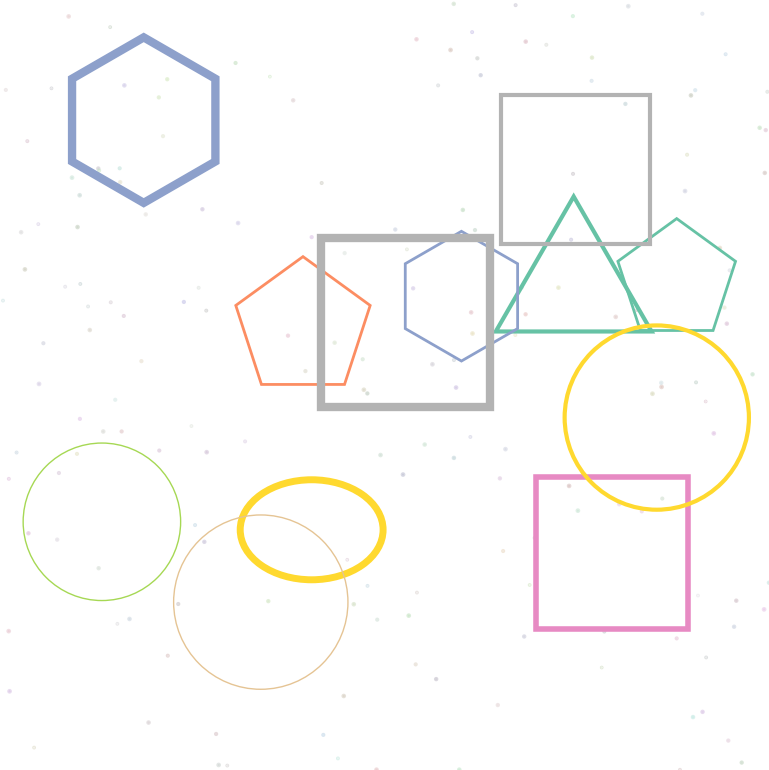[{"shape": "triangle", "thickness": 1.5, "radius": 0.58, "center": [0.745, 0.628]}, {"shape": "pentagon", "thickness": 1, "radius": 0.4, "center": [0.879, 0.636]}, {"shape": "pentagon", "thickness": 1, "radius": 0.46, "center": [0.393, 0.575]}, {"shape": "hexagon", "thickness": 1, "radius": 0.42, "center": [0.599, 0.615]}, {"shape": "hexagon", "thickness": 3, "radius": 0.54, "center": [0.187, 0.844]}, {"shape": "square", "thickness": 2, "radius": 0.49, "center": [0.795, 0.282]}, {"shape": "circle", "thickness": 0.5, "radius": 0.51, "center": [0.132, 0.322]}, {"shape": "oval", "thickness": 2.5, "radius": 0.46, "center": [0.405, 0.312]}, {"shape": "circle", "thickness": 1.5, "radius": 0.6, "center": [0.853, 0.458]}, {"shape": "circle", "thickness": 0.5, "radius": 0.57, "center": [0.339, 0.218]}, {"shape": "square", "thickness": 1.5, "radius": 0.48, "center": [0.748, 0.78]}, {"shape": "square", "thickness": 3, "radius": 0.55, "center": [0.527, 0.581]}]